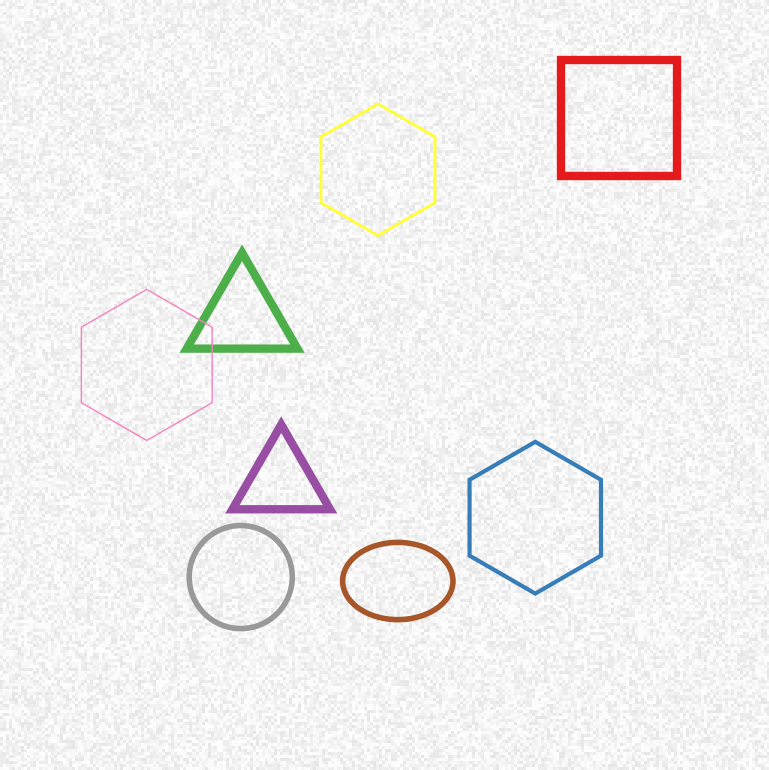[{"shape": "square", "thickness": 3, "radius": 0.38, "center": [0.804, 0.847]}, {"shape": "hexagon", "thickness": 1.5, "radius": 0.49, "center": [0.695, 0.328]}, {"shape": "triangle", "thickness": 3, "radius": 0.42, "center": [0.314, 0.589]}, {"shape": "triangle", "thickness": 3, "radius": 0.37, "center": [0.365, 0.375]}, {"shape": "hexagon", "thickness": 1, "radius": 0.43, "center": [0.491, 0.78]}, {"shape": "oval", "thickness": 2, "radius": 0.36, "center": [0.517, 0.245]}, {"shape": "hexagon", "thickness": 0.5, "radius": 0.49, "center": [0.191, 0.526]}, {"shape": "circle", "thickness": 2, "radius": 0.33, "center": [0.313, 0.251]}]